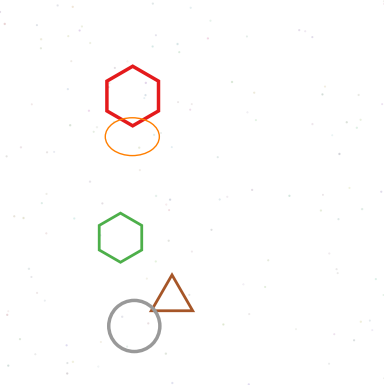[{"shape": "hexagon", "thickness": 2.5, "radius": 0.39, "center": [0.345, 0.751]}, {"shape": "hexagon", "thickness": 2, "radius": 0.32, "center": [0.313, 0.383]}, {"shape": "oval", "thickness": 1, "radius": 0.35, "center": [0.344, 0.645]}, {"shape": "triangle", "thickness": 2, "radius": 0.31, "center": [0.447, 0.224]}, {"shape": "circle", "thickness": 2.5, "radius": 0.33, "center": [0.349, 0.153]}]